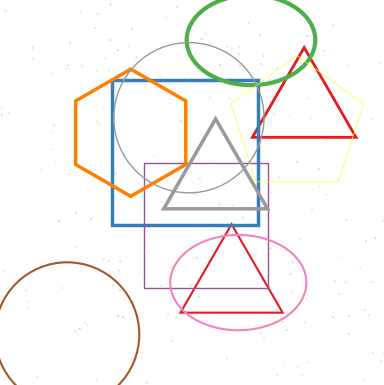[{"shape": "triangle", "thickness": 1.5, "radius": 0.77, "center": [0.601, 0.264]}, {"shape": "triangle", "thickness": 2, "radius": 0.78, "center": [0.79, 0.721]}, {"shape": "square", "thickness": 2.5, "radius": 0.94, "center": [0.481, 0.604]}, {"shape": "oval", "thickness": 3, "radius": 0.84, "center": [0.652, 0.896]}, {"shape": "square", "thickness": 1, "radius": 0.81, "center": [0.535, 0.415]}, {"shape": "hexagon", "thickness": 2.5, "radius": 0.83, "center": [0.34, 0.655]}, {"shape": "pentagon", "thickness": 0.5, "radius": 0.91, "center": [0.772, 0.674]}, {"shape": "circle", "thickness": 1.5, "radius": 0.94, "center": [0.174, 0.131]}, {"shape": "oval", "thickness": 1.5, "radius": 0.88, "center": [0.619, 0.266]}, {"shape": "triangle", "thickness": 2.5, "radius": 0.78, "center": [0.56, 0.536]}, {"shape": "circle", "thickness": 1, "radius": 0.98, "center": [0.491, 0.694]}]